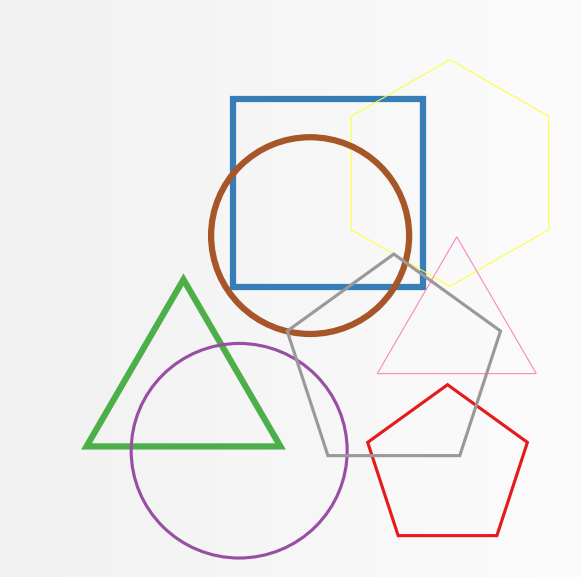[{"shape": "pentagon", "thickness": 1.5, "radius": 0.72, "center": [0.77, 0.189]}, {"shape": "square", "thickness": 3, "radius": 0.82, "center": [0.565, 0.665]}, {"shape": "triangle", "thickness": 3, "radius": 0.96, "center": [0.316, 0.322]}, {"shape": "circle", "thickness": 1.5, "radius": 0.93, "center": [0.411, 0.219]}, {"shape": "hexagon", "thickness": 0.5, "radius": 0.98, "center": [0.774, 0.7]}, {"shape": "circle", "thickness": 3, "radius": 0.85, "center": [0.534, 0.591]}, {"shape": "triangle", "thickness": 0.5, "radius": 0.79, "center": [0.786, 0.431]}, {"shape": "pentagon", "thickness": 1.5, "radius": 0.96, "center": [0.678, 0.366]}]